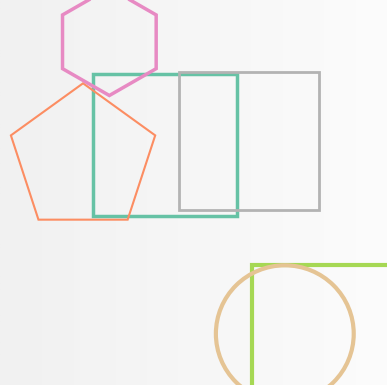[{"shape": "square", "thickness": 2.5, "radius": 0.93, "center": [0.426, 0.624]}, {"shape": "pentagon", "thickness": 1.5, "radius": 0.98, "center": [0.214, 0.588]}, {"shape": "hexagon", "thickness": 2.5, "radius": 0.7, "center": [0.282, 0.891]}, {"shape": "square", "thickness": 3, "radius": 0.9, "center": [0.831, 0.134]}, {"shape": "circle", "thickness": 3, "radius": 0.89, "center": [0.735, 0.133]}, {"shape": "square", "thickness": 2, "radius": 0.9, "center": [0.643, 0.634]}]